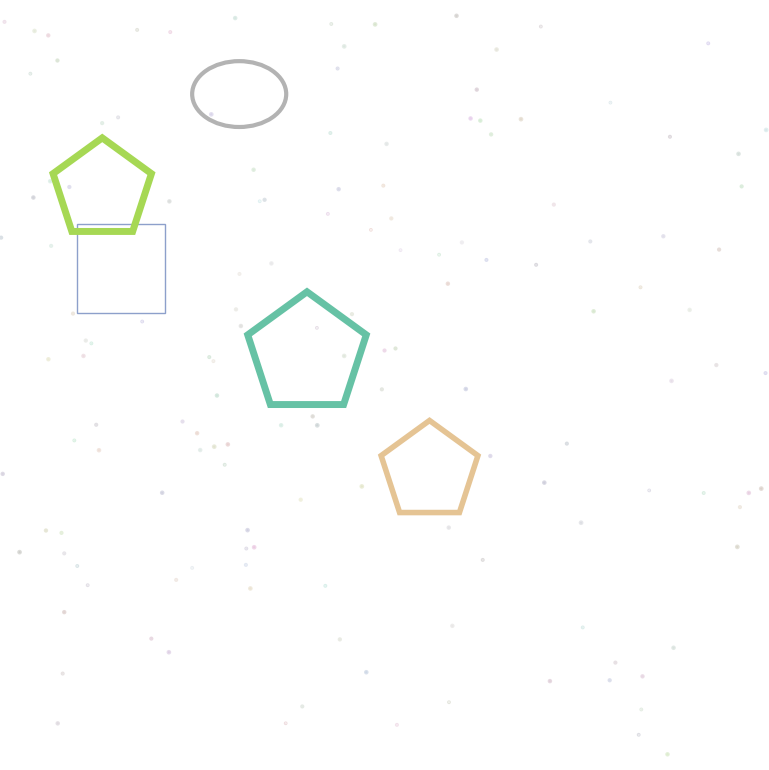[{"shape": "pentagon", "thickness": 2.5, "radius": 0.4, "center": [0.399, 0.54]}, {"shape": "square", "thickness": 0.5, "radius": 0.29, "center": [0.157, 0.651]}, {"shape": "pentagon", "thickness": 2.5, "radius": 0.34, "center": [0.133, 0.754]}, {"shape": "pentagon", "thickness": 2, "radius": 0.33, "center": [0.558, 0.388]}, {"shape": "oval", "thickness": 1.5, "radius": 0.31, "center": [0.311, 0.878]}]